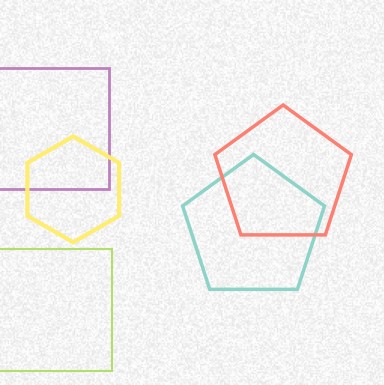[{"shape": "pentagon", "thickness": 2.5, "radius": 0.97, "center": [0.659, 0.405]}, {"shape": "pentagon", "thickness": 2.5, "radius": 0.93, "center": [0.735, 0.541]}, {"shape": "square", "thickness": 1.5, "radius": 0.79, "center": [0.132, 0.194]}, {"shape": "square", "thickness": 2, "radius": 0.78, "center": [0.126, 0.666]}, {"shape": "hexagon", "thickness": 3, "radius": 0.69, "center": [0.19, 0.508]}]